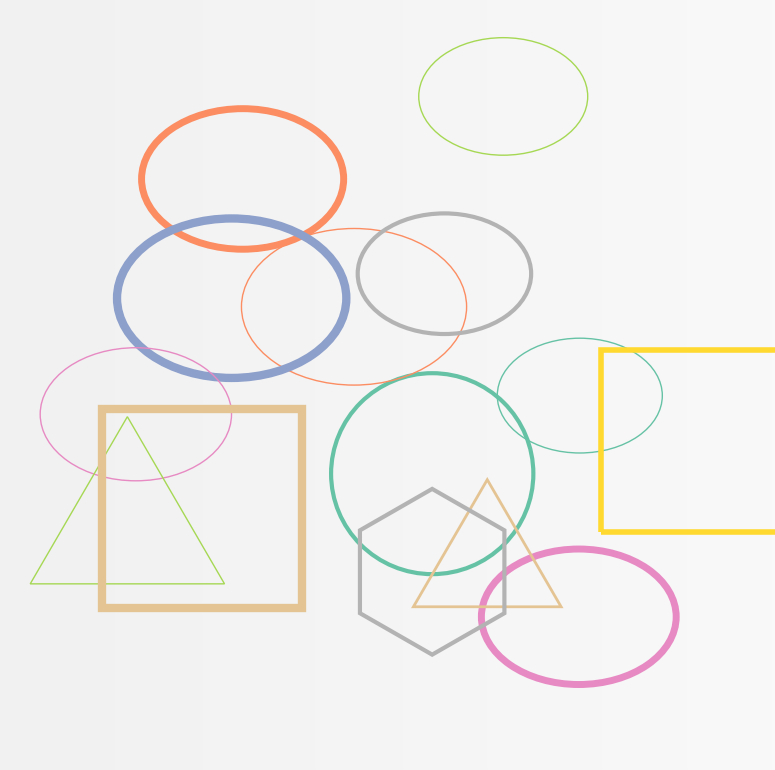[{"shape": "circle", "thickness": 1.5, "radius": 0.65, "center": [0.558, 0.385]}, {"shape": "oval", "thickness": 0.5, "radius": 0.53, "center": [0.748, 0.486]}, {"shape": "oval", "thickness": 2.5, "radius": 0.65, "center": [0.313, 0.768]}, {"shape": "oval", "thickness": 0.5, "radius": 0.73, "center": [0.457, 0.602]}, {"shape": "oval", "thickness": 3, "radius": 0.74, "center": [0.299, 0.613]}, {"shape": "oval", "thickness": 0.5, "radius": 0.62, "center": [0.175, 0.462]}, {"shape": "oval", "thickness": 2.5, "radius": 0.63, "center": [0.747, 0.199]}, {"shape": "oval", "thickness": 0.5, "radius": 0.55, "center": [0.649, 0.875]}, {"shape": "triangle", "thickness": 0.5, "radius": 0.72, "center": [0.164, 0.314]}, {"shape": "square", "thickness": 2, "radius": 0.59, "center": [0.894, 0.427]}, {"shape": "square", "thickness": 3, "radius": 0.65, "center": [0.261, 0.34]}, {"shape": "triangle", "thickness": 1, "radius": 0.55, "center": [0.629, 0.267]}, {"shape": "oval", "thickness": 1.5, "radius": 0.56, "center": [0.573, 0.645]}, {"shape": "hexagon", "thickness": 1.5, "radius": 0.54, "center": [0.558, 0.257]}]